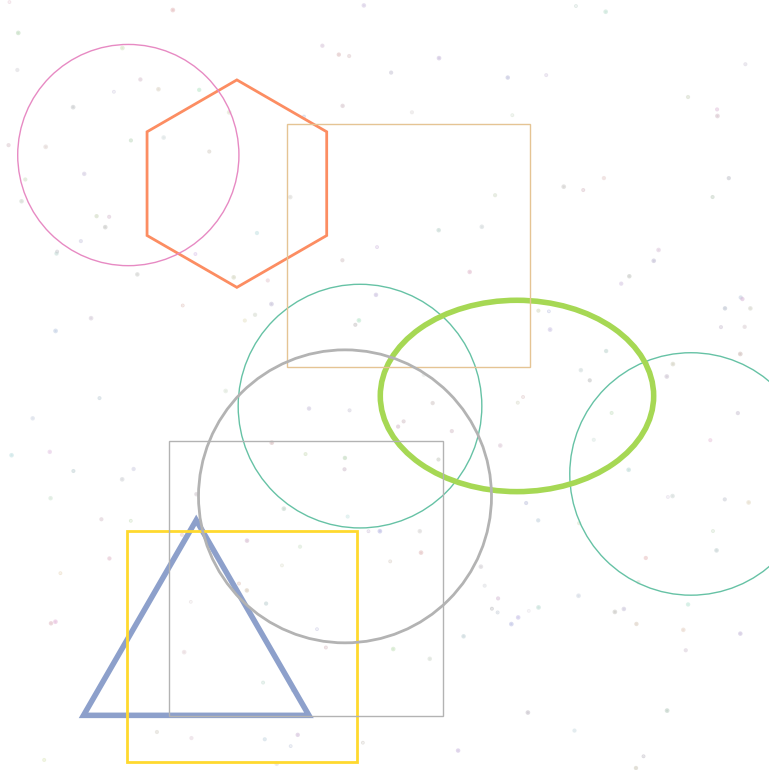[{"shape": "circle", "thickness": 0.5, "radius": 0.79, "center": [0.468, 0.473]}, {"shape": "circle", "thickness": 0.5, "radius": 0.79, "center": [0.897, 0.384]}, {"shape": "hexagon", "thickness": 1, "radius": 0.67, "center": [0.308, 0.762]}, {"shape": "triangle", "thickness": 2, "radius": 0.84, "center": [0.255, 0.155]}, {"shape": "circle", "thickness": 0.5, "radius": 0.72, "center": [0.167, 0.799]}, {"shape": "oval", "thickness": 2, "radius": 0.89, "center": [0.671, 0.486]}, {"shape": "square", "thickness": 1, "radius": 0.75, "center": [0.314, 0.161]}, {"shape": "square", "thickness": 0.5, "radius": 0.79, "center": [0.531, 0.681]}, {"shape": "circle", "thickness": 1, "radius": 0.95, "center": [0.448, 0.355]}, {"shape": "square", "thickness": 0.5, "radius": 0.89, "center": [0.397, 0.249]}]